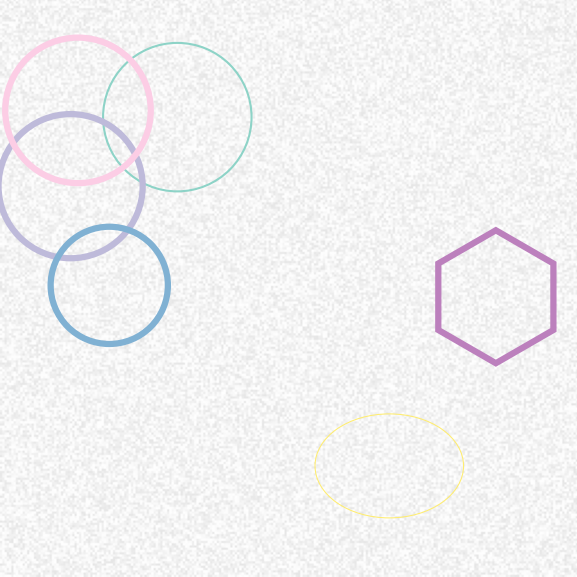[{"shape": "circle", "thickness": 1, "radius": 0.64, "center": [0.307, 0.796]}, {"shape": "circle", "thickness": 3, "radius": 0.62, "center": [0.122, 0.677]}, {"shape": "circle", "thickness": 3, "radius": 0.51, "center": [0.189, 0.505]}, {"shape": "circle", "thickness": 3, "radius": 0.63, "center": [0.135, 0.808]}, {"shape": "hexagon", "thickness": 3, "radius": 0.58, "center": [0.859, 0.485]}, {"shape": "oval", "thickness": 0.5, "radius": 0.64, "center": [0.674, 0.192]}]